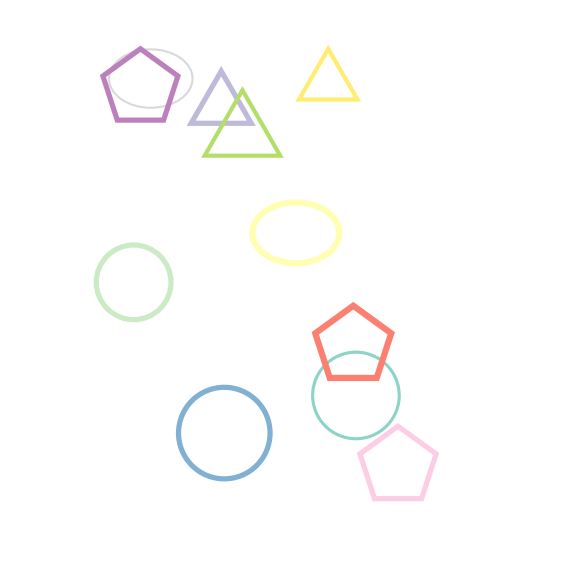[{"shape": "circle", "thickness": 1.5, "radius": 0.37, "center": [0.616, 0.314]}, {"shape": "oval", "thickness": 3, "radius": 0.38, "center": [0.512, 0.596]}, {"shape": "triangle", "thickness": 2.5, "radius": 0.3, "center": [0.383, 0.816]}, {"shape": "pentagon", "thickness": 3, "radius": 0.35, "center": [0.612, 0.401]}, {"shape": "circle", "thickness": 2.5, "radius": 0.4, "center": [0.388, 0.249]}, {"shape": "triangle", "thickness": 2, "radius": 0.38, "center": [0.42, 0.767]}, {"shape": "pentagon", "thickness": 2.5, "radius": 0.35, "center": [0.689, 0.192]}, {"shape": "oval", "thickness": 1, "radius": 0.36, "center": [0.261, 0.863]}, {"shape": "pentagon", "thickness": 2.5, "radius": 0.34, "center": [0.243, 0.846]}, {"shape": "circle", "thickness": 2.5, "radius": 0.32, "center": [0.231, 0.51]}, {"shape": "triangle", "thickness": 2, "radius": 0.29, "center": [0.568, 0.856]}]